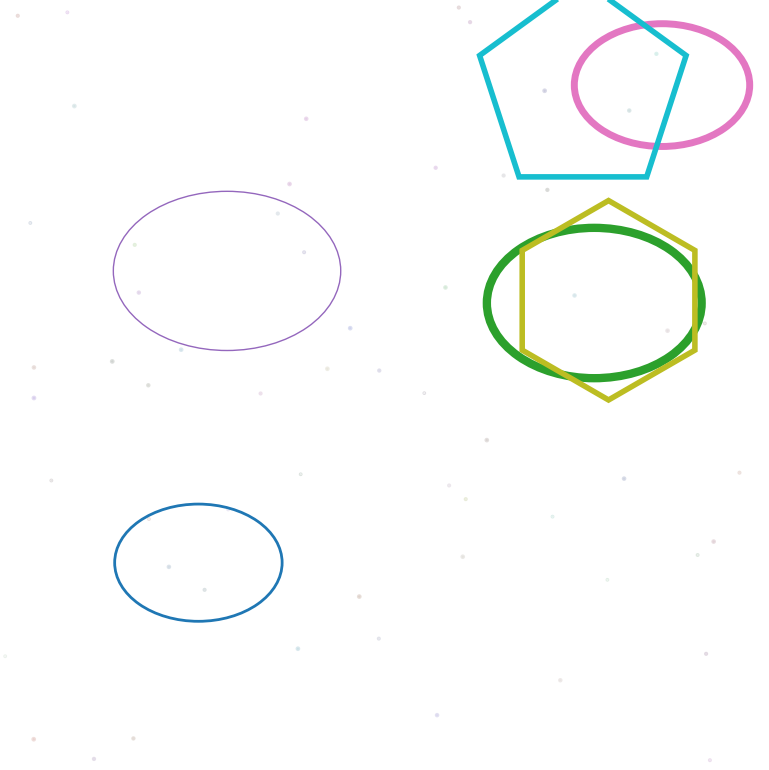[{"shape": "oval", "thickness": 1, "radius": 0.54, "center": [0.258, 0.269]}, {"shape": "oval", "thickness": 3, "radius": 0.7, "center": [0.772, 0.606]}, {"shape": "oval", "thickness": 0.5, "radius": 0.74, "center": [0.295, 0.648]}, {"shape": "oval", "thickness": 2.5, "radius": 0.57, "center": [0.86, 0.889]}, {"shape": "hexagon", "thickness": 2, "radius": 0.65, "center": [0.79, 0.61]}, {"shape": "pentagon", "thickness": 2, "radius": 0.7, "center": [0.757, 0.884]}]